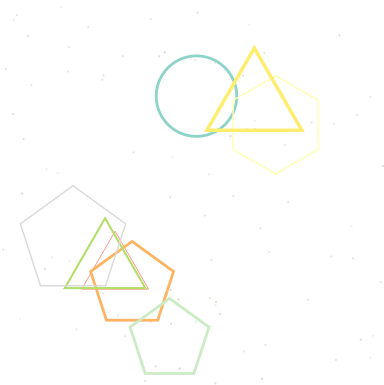[{"shape": "circle", "thickness": 2, "radius": 0.52, "center": [0.51, 0.75]}, {"shape": "hexagon", "thickness": 1, "radius": 0.64, "center": [0.716, 0.676]}, {"shape": "triangle", "thickness": 0.5, "radius": 0.5, "center": [0.299, 0.299]}, {"shape": "pentagon", "thickness": 2, "radius": 0.57, "center": [0.343, 0.26]}, {"shape": "triangle", "thickness": 1.5, "radius": 0.6, "center": [0.273, 0.312]}, {"shape": "pentagon", "thickness": 1, "radius": 0.72, "center": [0.19, 0.374]}, {"shape": "pentagon", "thickness": 2, "radius": 0.54, "center": [0.44, 0.117]}, {"shape": "triangle", "thickness": 2.5, "radius": 0.71, "center": [0.661, 0.733]}]